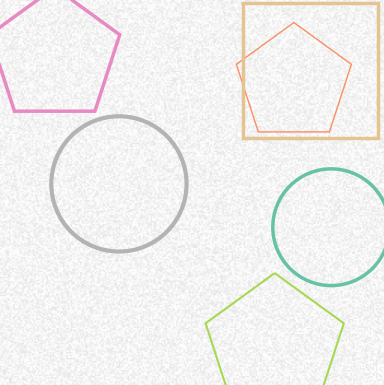[{"shape": "circle", "thickness": 2.5, "radius": 0.76, "center": [0.86, 0.41]}, {"shape": "pentagon", "thickness": 1, "radius": 0.79, "center": [0.763, 0.784]}, {"shape": "pentagon", "thickness": 2.5, "radius": 0.89, "center": [0.142, 0.855]}, {"shape": "pentagon", "thickness": 1.5, "radius": 0.94, "center": [0.713, 0.102]}, {"shape": "square", "thickness": 2.5, "radius": 0.88, "center": [0.806, 0.816]}, {"shape": "circle", "thickness": 3, "radius": 0.88, "center": [0.309, 0.522]}]